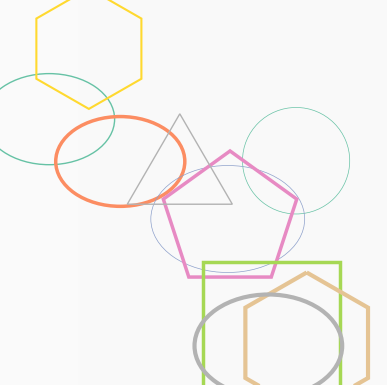[{"shape": "circle", "thickness": 0.5, "radius": 0.69, "center": [0.764, 0.583]}, {"shape": "oval", "thickness": 1, "radius": 0.84, "center": [0.127, 0.691]}, {"shape": "oval", "thickness": 2.5, "radius": 0.83, "center": [0.31, 0.581]}, {"shape": "oval", "thickness": 0.5, "radius": 0.99, "center": [0.588, 0.431]}, {"shape": "pentagon", "thickness": 2.5, "radius": 0.91, "center": [0.594, 0.427]}, {"shape": "square", "thickness": 2.5, "radius": 0.88, "center": [0.701, 0.142]}, {"shape": "hexagon", "thickness": 1.5, "radius": 0.78, "center": [0.229, 0.874]}, {"shape": "hexagon", "thickness": 3, "radius": 0.91, "center": [0.791, 0.11]}, {"shape": "oval", "thickness": 3, "radius": 0.95, "center": [0.693, 0.102]}, {"shape": "triangle", "thickness": 1, "radius": 0.78, "center": [0.464, 0.548]}]